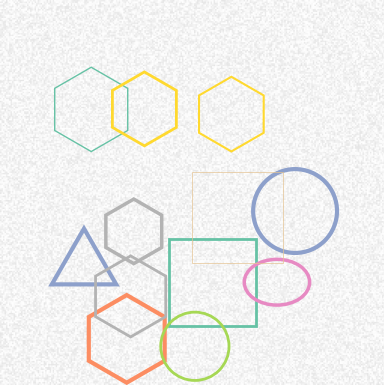[{"shape": "hexagon", "thickness": 1, "radius": 0.55, "center": [0.237, 0.716]}, {"shape": "square", "thickness": 2, "radius": 0.57, "center": [0.552, 0.266]}, {"shape": "hexagon", "thickness": 3, "radius": 0.57, "center": [0.329, 0.12]}, {"shape": "triangle", "thickness": 3, "radius": 0.48, "center": [0.218, 0.31]}, {"shape": "circle", "thickness": 3, "radius": 0.54, "center": [0.766, 0.452]}, {"shape": "oval", "thickness": 2.5, "radius": 0.42, "center": [0.719, 0.267]}, {"shape": "circle", "thickness": 2, "radius": 0.44, "center": [0.506, 0.101]}, {"shape": "hexagon", "thickness": 2, "radius": 0.48, "center": [0.375, 0.717]}, {"shape": "hexagon", "thickness": 1.5, "radius": 0.48, "center": [0.601, 0.704]}, {"shape": "square", "thickness": 0.5, "radius": 0.59, "center": [0.617, 0.435]}, {"shape": "hexagon", "thickness": 2.5, "radius": 0.42, "center": [0.348, 0.399]}, {"shape": "hexagon", "thickness": 2, "radius": 0.53, "center": [0.339, 0.23]}]